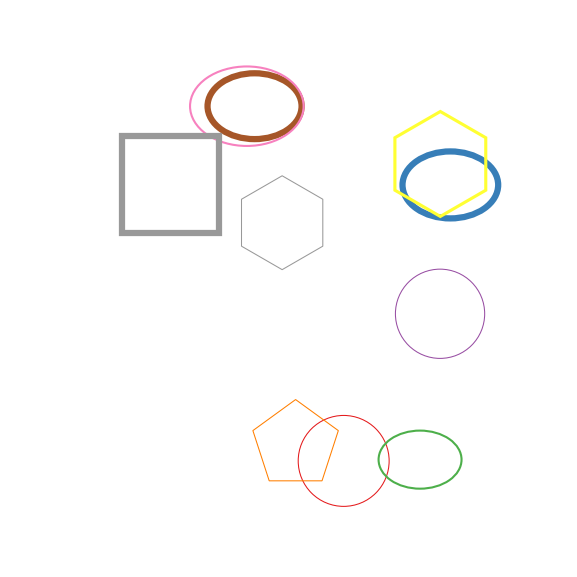[{"shape": "circle", "thickness": 0.5, "radius": 0.39, "center": [0.595, 0.201]}, {"shape": "oval", "thickness": 3, "radius": 0.41, "center": [0.78, 0.679]}, {"shape": "oval", "thickness": 1, "radius": 0.36, "center": [0.727, 0.203]}, {"shape": "circle", "thickness": 0.5, "radius": 0.39, "center": [0.762, 0.456]}, {"shape": "pentagon", "thickness": 0.5, "radius": 0.39, "center": [0.512, 0.229]}, {"shape": "hexagon", "thickness": 1.5, "radius": 0.45, "center": [0.762, 0.715]}, {"shape": "oval", "thickness": 3, "radius": 0.41, "center": [0.441, 0.815]}, {"shape": "oval", "thickness": 1, "radius": 0.49, "center": [0.427, 0.815]}, {"shape": "square", "thickness": 3, "radius": 0.42, "center": [0.295, 0.68]}, {"shape": "hexagon", "thickness": 0.5, "radius": 0.41, "center": [0.489, 0.613]}]